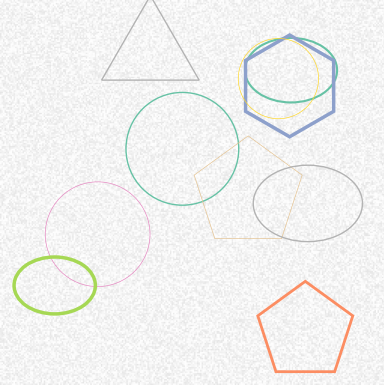[{"shape": "oval", "thickness": 1.5, "radius": 0.6, "center": [0.756, 0.818]}, {"shape": "circle", "thickness": 1, "radius": 0.73, "center": [0.474, 0.613]}, {"shape": "pentagon", "thickness": 2, "radius": 0.65, "center": [0.793, 0.14]}, {"shape": "hexagon", "thickness": 2.5, "radius": 0.66, "center": [0.752, 0.777]}, {"shape": "circle", "thickness": 0.5, "radius": 0.68, "center": [0.254, 0.392]}, {"shape": "oval", "thickness": 2.5, "radius": 0.53, "center": [0.142, 0.259]}, {"shape": "circle", "thickness": 0.5, "radius": 0.52, "center": [0.723, 0.796]}, {"shape": "pentagon", "thickness": 0.5, "radius": 0.74, "center": [0.645, 0.499]}, {"shape": "triangle", "thickness": 1, "radius": 0.73, "center": [0.391, 0.865]}, {"shape": "oval", "thickness": 1, "radius": 0.71, "center": [0.8, 0.472]}]